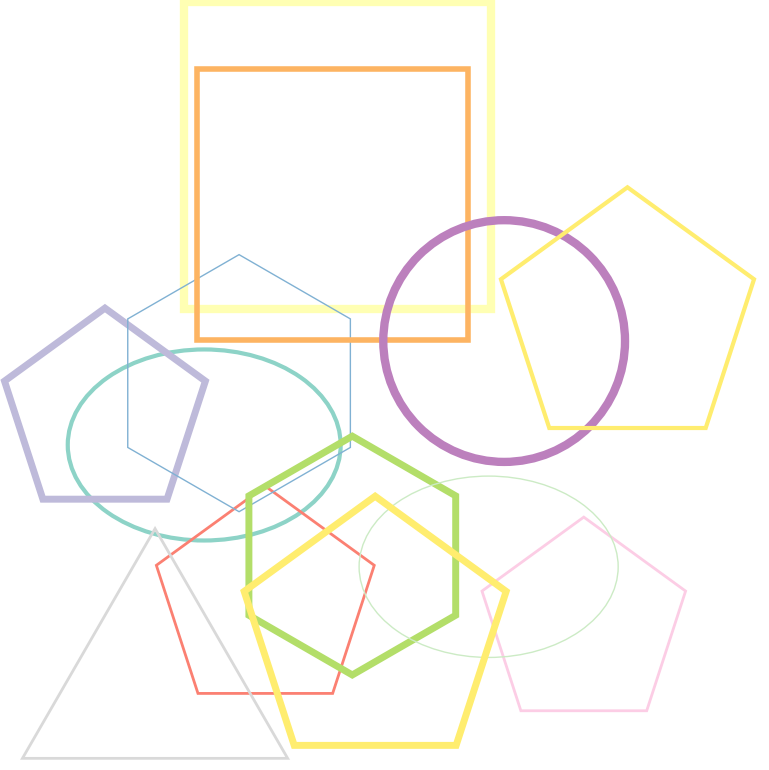[{"shape": "oval", "thickness": 1.5, "radius": 0.89, "center": [0.265, 0.422]}, {"shape": "square", "thickness": 3, "radius": 1.0, "center": [0.438, 0.798]}, {"shape": "pentagon", "thickness": 2.5, "radius": 0.69, "center": [0.136, 0.463]}, {"shape": "pentagon", "thickness": 1, "radius": 0.74, "center": [0.345, 0.22]}, {"shape": "hexagon", "thickness": 0.5, "radius": 0.83, "center": [0.31, 0.502]}, {"shape": "square", "thickness": 2, "radius": 0.88, "center": [0.432, 0.735]}, {"shape": "hexagon", "thickness": 2.5, "radius": 0.78, "center": [0.458, 0.278]}, {"shape": "pentagon", "thickness": 1, "radius": 0.7, "center": [0.758, 0.189]}, {"shape": "triangle", "thickness": 1, "radius": 0.99, "center": [0.201, 0.115]}, {"shape": "circle", "thickness": 3, "radius": 0.78, "center": [0.655, 0.557]}, {"shape": "oval", "thickness": 0.5, "radius": 0.84, "center": [0.635, 0.264]}, {"shape": "pentagon", "thickness": 2.5, "radius": 0.89, "center": [0.487, 0.177]}, {"shape": "pentagon", "thickness": 1.5, "radius": 0.86, "center": [0.815, 0.584]}]